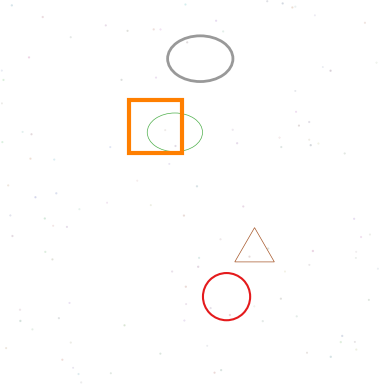[{"shape": "circle", "thickness": 1.5, "radius": 0.31, "center": [0.588, 0.23]}, {"shape": "oval", "thickness": 0.5, "radius": 0.36, "center": [0.454, 0.656]}, {"shape": "square", "thickness": 3, "radius": 0.34, "center": [0.404, 0.672]}, {"shape": "triangle", "thickness": 0.5, "radius": 0.3, "center": [0.661, 0.349]}, {"shape": "oval", "thickness": 2, "radius": 0.42, "center": [0.52, 0.848]}]